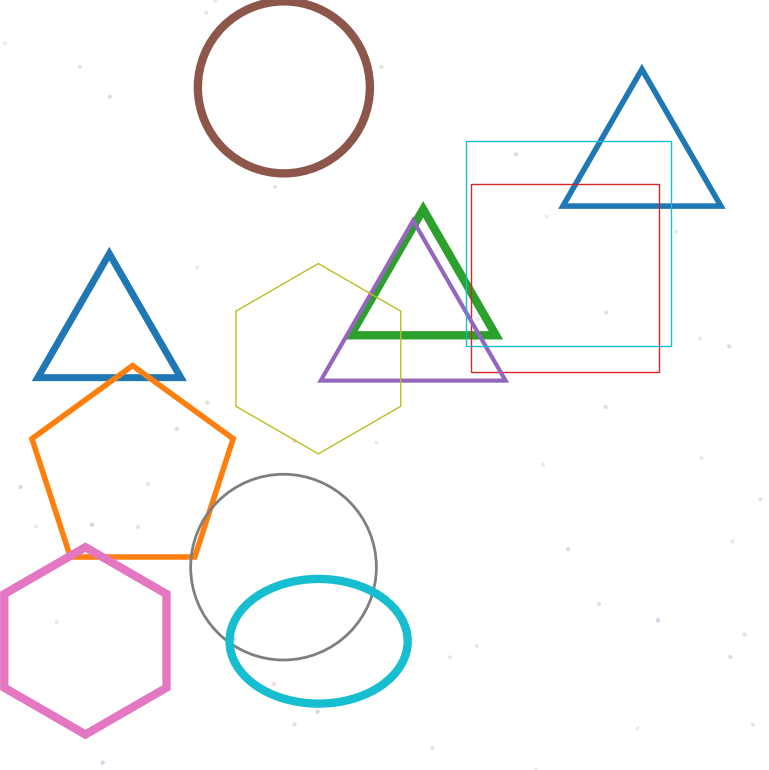[{"shape": "triangle", "thickness": 2, "radius": 0.59, "center": [0.834, 0.792]}, {"shape": "triangle", "thickness": 2.5, "radius": 0.54, "center": [0.142, 0.563]}, {"shape": "pentagon", "thickness": 2, "radius": 0.69, "center": [0.172, 0.388]}, {"shape": "triangle", "thickness": 3, "radius": 0.55, "center": [0.55, 0.619]}, {"shape": "square", "thickness": 0.5, "radius": 0.61, "center": [0.733, 0.639]}, {"shape": "triangle", "thickness": 1.5, "radius": 0.69, "center": [0.537, 0.575]}, {"shape": "circle", "thickness": 3, "radius": 0.56, "center": [0.369, 0.887]}, {"shape": "hexagon", "thickness": 3, "radius": 0.61, "center": [0.111, 0.168]}, {"shape": "circle", "thickness": 1, "radius": 0.6, "center": [0.368, 0.263]}, {"shape": "hexagon", "thickness": 0.5, "radius": 0.62, "center": [0.413, 0.534]}, {"shape": "oval", "thickness": 3, "radius": 0.58, "center": [0.414, 0.167]}, {"shape": "square", "thickness": 0.5, "radius": 0.67, "center": [0.738, 0.684]}]